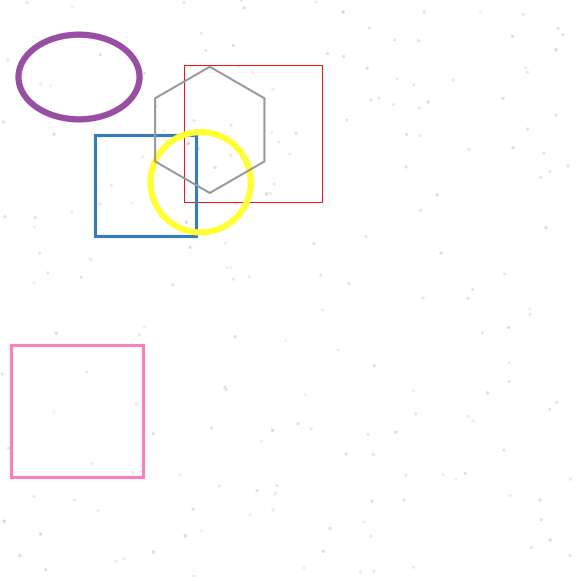[{"shape": "square", "thickness": 0.5, "radius": 0.59, "center": [0.438, 0.767]}, {"shape": "square", "thickness": 1.5, "radius": 0.44, "center": [0.251, 0.678]}, {"shape": "oval", "thickness": 3, "radius": 0.52, "center": [0.137, 0.866]}, {"shape": "circle", "thickness": 3, "radius": 0.43, "center": [0.347, 0.684]}, {"shape": "square", "thickness": 1.5, "radius": 0.57, "center": [0.133, 0.288]}, {"shape": "hexagon", "thickness": 1, "radius": 0.55, "center": [0.363, 0.774]}]